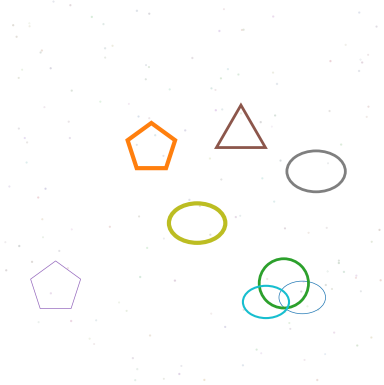[{"shape": "oval", "thickness": 0.5, "radius": 0.3, "center": [0.785, 0.227]}, {"shape": "pentagon", "thickness": 3, "radius": 0.32, "center": [0.393, 0.616]}, {"shape": "circle", "thickness": 2, "radius": 0.32, "center": [0.737, 0.264]}, {"shape": "pentagon", "thickness": 0.5, "radius": 0.34, "center": [0.144, 0.254]}, {"shape": "triangle", "thickness": 2, "radius": 0.37, "center": [0.626, 0.653]}, {"shape": "oval", "thickness": 2, "radius": 0.38, "center": [0.821, 0.555]}, {"shape": "oval", "thickness": 3, "radius": 0.37, "center": [0.512, 0.421]}, {"shape": "oval", "thickness": 1.5, "radius": 0.3, "center": [0.691, 0.216]}]